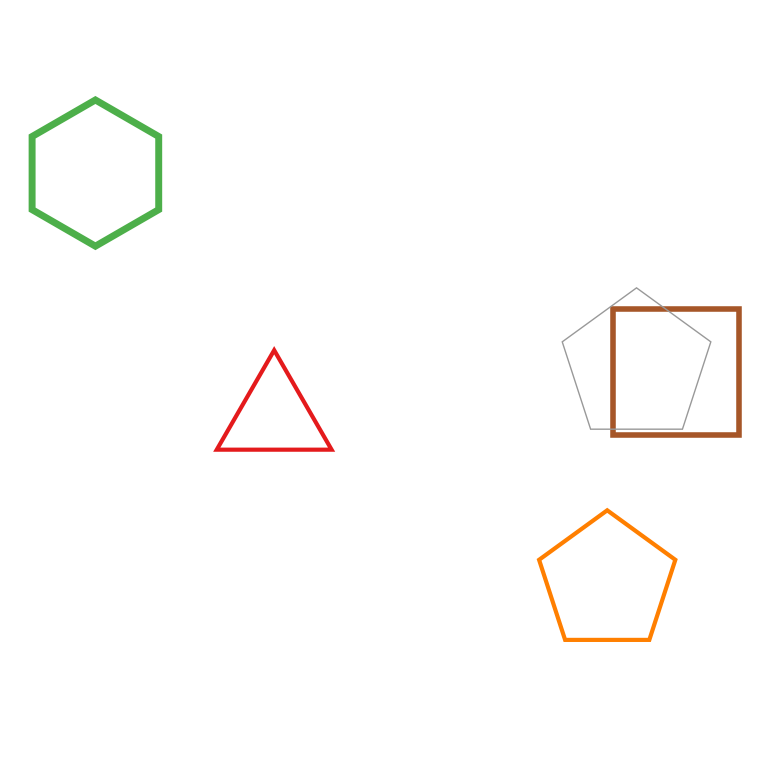[{"shape": "triangle", "thickness": 1.5, "radius": 0.43, "center": [0.356, 0.459]}, {"shape": "hexagon", "thickness": 2.5, "radius": 0.47, "center": [0.124, 0.775]}, {"shape": "pentagon", "thickness": 1.5, "radius": 0.47, "center": [0.789, 0.244]}, {"shape": "square", "thickness": 2, "radius": 0.41, "center": [0.878, 0.517]}, {"shape": "pentagon", "thickness": 0.5, "radius": 0.51, "center": [0.827, 0.525]}]